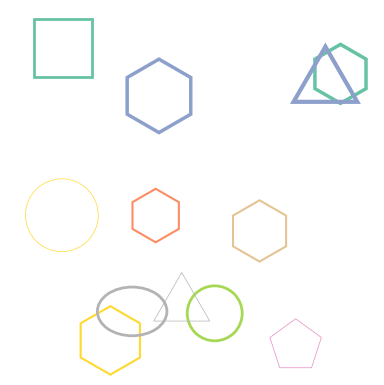[{"shape": "square", "thickness": 2, "radius": 0.38, "center": [0.164, 0.876]}, {"shape": "hexagon", "thickness": 2.5, "radius": 0.38, "center": [0.884, 0.808]}, {"shape": "hexagon", "thickness": 1.5, "radius": 0.35, "center": [0.404, 0.44]}, {"shape": "triangle", "thickness": 3, "radius": 0.48, "center": [0.845, 0.783]}, {"shape": "hexagon", "thickness": 2.5, "radius": 0.48, "center": [0.413, 0.751]}, {"shape": "pentagon", "thickness": 0.5, "radius": 0.35, "center": [0.768, 0.102]}, {"shape": "circle", "thickness": 2, "radius": 0.36, "center": [0.558, 0.186]}, {"shape": "circle", "thickness": 0.5, "radius": 0.47, "center": [0.161, 0.441]}, {"shape": "hexagon", "thickness": 1.5, "radius": 0.44, "center": [0.287, 0.116]}, {"shape": "hexagon", "thickness": 1.5, "radius": 0.4, "center": [0.674, 0.4]}, {"shape": "triangle", "thickness": 0.5, "radius": 0.42, "center": [0.472, 0.208]}, {"shape": "oval", "thickness": 2, "radius": 0.45, "center": [0.343, 0.191]}]